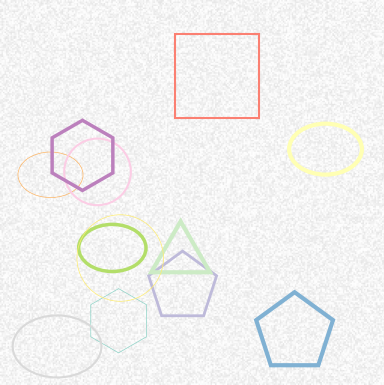[{"shape": "hexagon", "thickness": 0.5, "radius": 0.42, "center": [0.308, 0.167]}, {"shape": "oval", "thickness": 3, "radius": 0.47, "center": [0.846, 0.613]}, {"shape": "pentagon", "thickness": 2, "radius": 0.46, "center": [0.474, 0.255]}, {"shape": "square", "thickness": 1.5, "radius": 0.55, "center": [0.564, 0.802]}, {"shape": "pentagon", "thickness": 3, "radius": 0.52, "center": [0.765, 0.136]}, {"shape": "oval", "thickness": 0.5, "radius": 0.42, "center": [0.131, 0.546]}, {"shape": "oval", "thickness": 2.5, "radius": 0.44, "center": [0.292, 0.356]}, {"shape": "circle", "thickness": 1.5, "radius": 0.43, "center": [0.253, 0.554]}, {"shape": "oval", "thickness": 1.5, "radius": 0.58, "center": [0.148, 0.1]}, {"shape": "hexagon", "thickness": 2.5, "radius": 0.46, "center": [0.214, 0.596]}, {"shape": "triangle", "thickness": 3, "radius": 0.44, "center": [0.469, 0.337]}, {"shape": "circle", "thickness": 0.5, "radius": 0.56, "center": [0.312, 0.33]}]